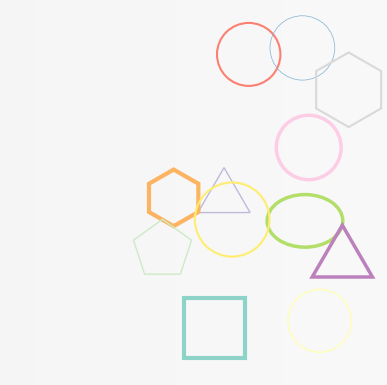[{"shape": "square", "thickness": 3, "radius": 0.39, "center": [0.554, 0.148]}, {"shape": "circle", "thickness": 1, "radius": 0.41, "center": [0.825, 0.167]}, {"shape": "triangle", "thickness": 1, "radius": 0.39, "center": [0.578, 0.487]}, {"shape": "circle", "thickness": 1.5, "radius": 0.41, "center": [0.642, 0.859]}, {"shape": "circle", "thickness": 0.5, "radius": 0.42, "center": [0.78, 0.875]}, {"shape": "hexagon", "thickness": 3, "radius": 0.37, "center": [0.448, 0.486]}, {"shape": "oval", "thickness": 2.5, "radius": 0.49, "center": [0.787, 0.426]}, {"shape": "circle", "thickness": 2.5, "radius": 0.42, "center": [0.797, 0.617]}, {"shape": "hexagon", "thickness": 1.5, "radius": 0.48, "center": [0.9, 0.767]}, {"shape": "triangle", "thickness": 2.5, "radius": 0.45, "center": [0.883, 0.325]}, {"shape": "pentagon", "thickness": 1, "radius": 0.39, "center": [0.419, 0.352]}, {"shape": "circle", "thickness": 1.5, "radius": 0.48, "center": [0.599, 0.43]}]